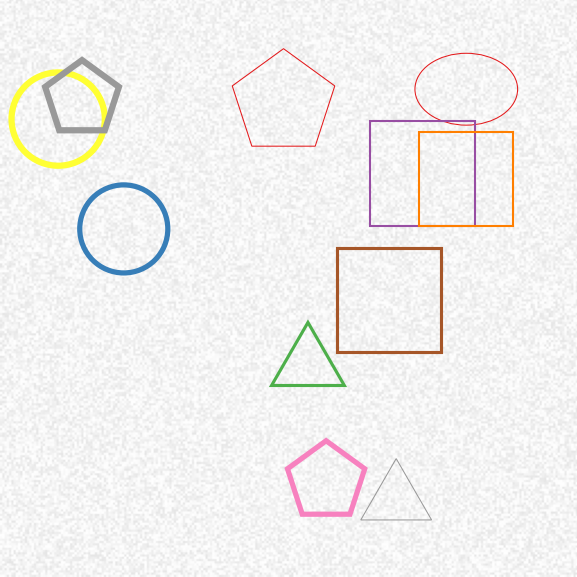[{"shape": "oval", "thickness": 0.5, "radius": 0.44, "center": [0.807, 0.845]}, {"shape": "pentagon", "thickness": 0.5, "radius": 0.47, "center": [0.491, 0.822]}, {"shape": "circle", "thickness": 2.5, "radius": 0.38, "center": [0.214, 0.603]}, {"shape": "triangle", "thickness": 1.5, "radius": 0.36, "center": [0.533, 0.368]}, {"shape": "square", "thickness": 1, "radius": 0.45, "center": [0.732, 0.699]}, {"shape": "square", "thickness": 1, "radius": 0.41, "center": [0.807, 0.688]}, {"shape": "circle", "thickness": 3, "radius": 0.4, "center": [0.101, 0.793]}, {"shape": "square", "thickness": 1.5, "radius": 0.45, "center": [0.674, 0.48]}, {"shape": "pentagon", "thickness": 2.5, "radius": 0.35, "center": [0.565, 0.166]}, {"shape": "triangle", "thickness": 0.5, "radius": 0.35, "center": [0.686, 0.134]}, {"shape": "pentagon", "thickness": 3, "radius": 0.34, "center": [0.142, 0.828]}]